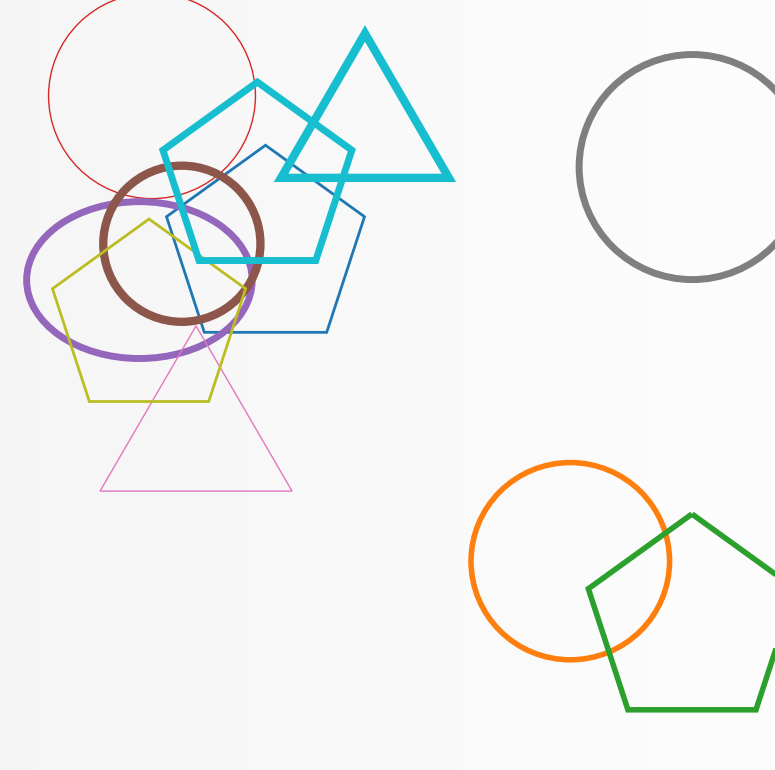[{"shape": "pentagon", "thickness": 1, "radius": 0.67, "center": [0.343, 0.677]}, {"shape": "circle", "thickness": 2, "radius": 0.64, "center": [0.736, 0.271]}, {"shape": "pentagon", "thickness": 2, "radius": 0.7, "center": [0.893, 0.192]}, {"shape": "circle", "thickness": 0.5, "radius": 0.67, "center": [0.196, 0.876]}, {"shape": "oval", "thickness": 2.5, "radius": 0.73, "center": [0.18, 0.636]}, {"shape": "circle", "thickness": 3, "radius": 0.51, "center": [0.235, 0.683]}, {"shape": "triangle", "thickness": 0.5, "radius": 0.72, "center": [0.253, 0.434]}, {"shape": "circle", "thickness": 2.5, "radius": 0.73, "center": [0.893, 0.783]}, {"shape": "pentagon", "thickness": 1, "radius": 0.66, "center": [0.192, 0.585]}, {"shape": "pentagon", "thickness": 2.5, "radius": 0.64, "center": [0.332, 0.765]}, {"shape": "triangle", "thickness": 3, "radius": 0.63, "center": [0.471, 0.832]}]